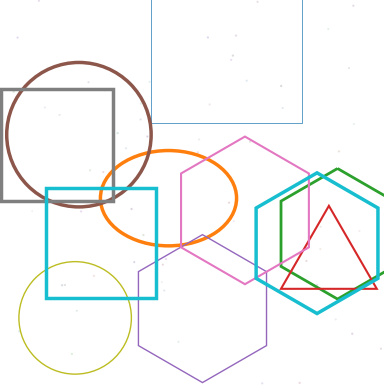[{"shape": "square", "thickness": 0.5, "radius": 0.98, "center": [0.588, 0.878]}, {"shape": "oval", "thickness": 2.5, "radius": 0.88, "center": [0.438, 0.485]}, {"shape": "hexagon", "thickness": 2, "radius": 0.85, "center": [0.877, 0.393]}, {"shape": "triangle", "thickness": 1.5, "radius": 0.72, "center": [0.854, 0.322]}, {"shape": "hexagon", "thickness": 1, "radius": 0.96, "center": [0.526, 0.198]}, {"shape": "circle", "thickness": 2.5, "radius": 0.94, "center": [0.205, 0.65]}, {"shape": "hexagon", "thickness": 1.5, "radius": 0.96, "center": [0.636, 0.454]}, {"shape": "square", "thickness": 2.5, "radius": 0.73, "center": [0.148, 0.622]}, {"shape": "circle", "thickness": 1, "radius": 0.73, "center": [0.195, 0.174]}, {"shape": "square", "thickness": 2.5, "radius": 0.72, "center": [0.263, 0.368]}, {"shape": "hexagon", "thickness": 2.5, "radius": 0.91, "center": [0.823, 0.368]}]